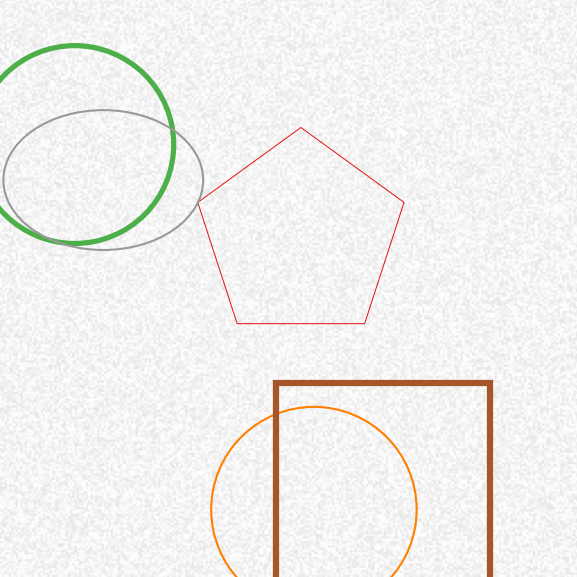[{"shape": "pentagon", "thickness": 0.5, "radius": 0.94, "center": [0.521, 0.591]}, {"shape": "circle", "thickness": 2.5, "radius": 0.86, "center": [0.129, 0.749]}, {"shape": "circle", "thickness": 1, "radius": 0.89, "center": [0.544, 0.117]}, {"shape": "square", "thickness": 3, "radius": 0.92, "center": [0.663, 0.151]}, {"shape": "oval", "thickness": 1, "radius": 0.86, "center": [0.179, 0.687]}]